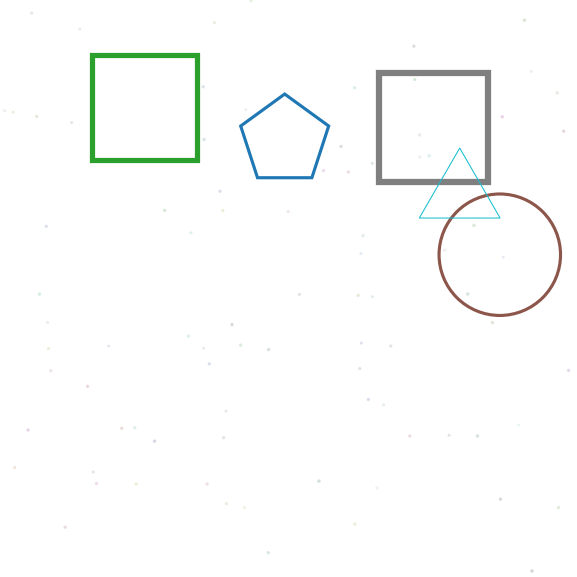[{"shape": "pentagon", "thickness": 1.5, "radius": 0.4, "center": [0.493, 0.756]}, {"shape": "square", "thickness": 2.5, "radius": 0.45, "center": [0.251, 0.813]}, {"shape": "circle", "thickness": 1.5, "radius": 0.53, "center": [0.865, 0.558]}, {"shape": "square", "thickness": 3, "radius": 0.47, "center": [0.751, 0.779]}, {"shape": "triangle", "thickness": 0.5, "radius": 0.4, "center": [0.796, 0.662]}]